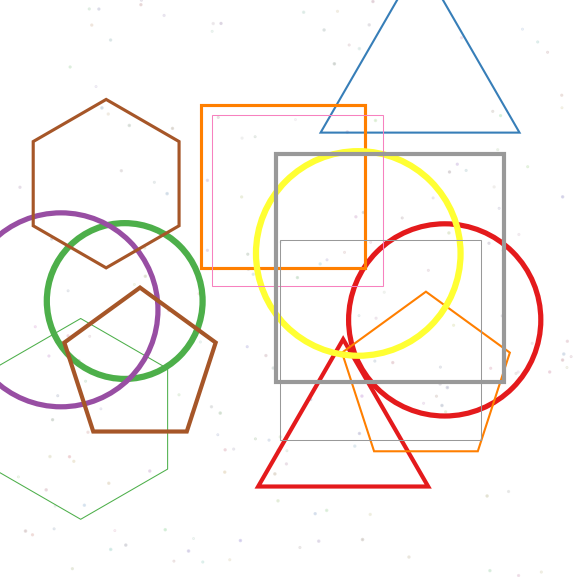[{"shape": "circle", "thickness": 2.5, "radius": 0.83, "center": [0.77, 0.445]}, {"shape": "triangle", "thickness": 2, "radius": 0.85, "center": [0.594, 0.242]}, {"shape": "triangle", "thickness": 1, "radius": 0.99, "center": [0.727, 0.869]}, {"shape": "circle", "thickness": 3, "radius": 0.67, "center": [0.216, 0.478]}, {"shape": "hexagon", "thickness": 0.5, "radius": 0.87, "center": [0.14, 0.274]}, {"shape": "circle", "thickness": 2.5, "radius": 0.84, "center": [0.106, 0.463]}, {"shape": "square", "thickness": 1.5, "radius": 0.71, "center": [0.49, 0.676]}, {"shape": "pentagon", "thickness": 1, "radius": 0.76, "center": [0.738, 0.341]}, {"shape": "circle", "thickness": 3, "radius": 0.89, "center": [0.62, 0.56]}, {"shape": "pentagon", "thickness": 2, "radius": 0.69, "center": [0.242, 0.363]}, {"shape": "hexagon", "thickness": 1.5, "radius": 0.73, "center": [0.184, 0.681]}, {"shape": "square", "thickness": 0.5, "radius": 0.74, "center": [0.515, 0.652]}, {"shape": "square", "thickness": 2, "radius": 0.99, "center": [0.676, 0.535]}, {"shape": "square", "thickness": 0.5, "radius": 0.87, "center": [0.659, 0.411]}]